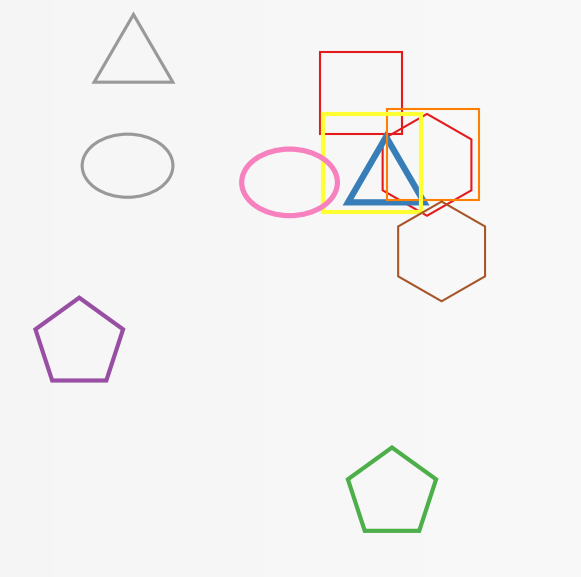[{"shape": "hexagon", "thickness": 1, "radius": 0.44, "center": [0.735, 0.714]}, {"shape": "square", "thickness": 1, "radius": 0.35, "center": [0.621, 0.838]}, {"shape": "triangle", "thickness": 3, "radius": 0.38, "center": [0.664, 0.687]}, {"shape": "pentagon", "thickness": 2, "radius": 0.4, "center": [0.674, 0.144]}, {"shape": "pentagon", "thickness": 2, "radius": 0.4, "center": [0.136, 0.404]}, {"shape": "square", "thickness": 1, "radius": 0.4, "center": [0.745, 0.732]}, {"shape": "square", "thickness": 2, "radius": 0.42, "center": [0.64, 0.717]}, {"shape": "hexagon", "thickness": 1, "radius": 0.43, "center": [0.76, 0.564]}, {"shape": "oval", "thickness": 2.5, "radius": 0.41, "center": [0.498, 0.683]}, {"shape": "triangle", "thickness": 1.5, "radius": 0.39, "center": [0.23, 0.896]}, {"shape": "oval", "thickness": 1.5, "radius": 0.39, "center": [0.219, 0.712]}]